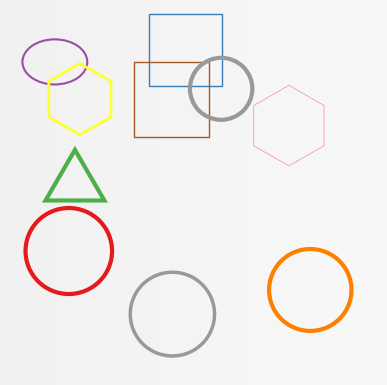[{"shape": "circle", "thickness": 3, "radius": 0.56, "center": [0.178, 0.348]}, {"shape": "square", "thickness": 1, "radius": 0.47, "center": [0.479, 0.87]}, {"shape": "triangle", "thickness": 3, "radius": 0.44, "center": [0.193, 0.523]}, {"shape": "oval", "thickness": 1.5, "radius": 0.42, "center": [0.142, 0.839]}, {"shape": "circle", "thickness": 3, "radius": 0.53, "center": [0.801, 0.247]}, {"shape": "hexagon", "thickness": 2, "radius": 0.46, "center": [0.206, 0.743]}, {"shape": "square", "thickness": 1, "radius": 0.49, "center": [0.443, 0.74]}, {"shape": "hexagon", "thickness": 0.5, "radius": 0.52, "center": [0.746, 0.674]}, {"shape": "circle", "thickness": 3, "radius": 0.4, "center": [0.571, 0.769]}, {"shape": "circle", "thickness": 2.5, "radius": 0.54, "center": [0.445, 0.184]}]